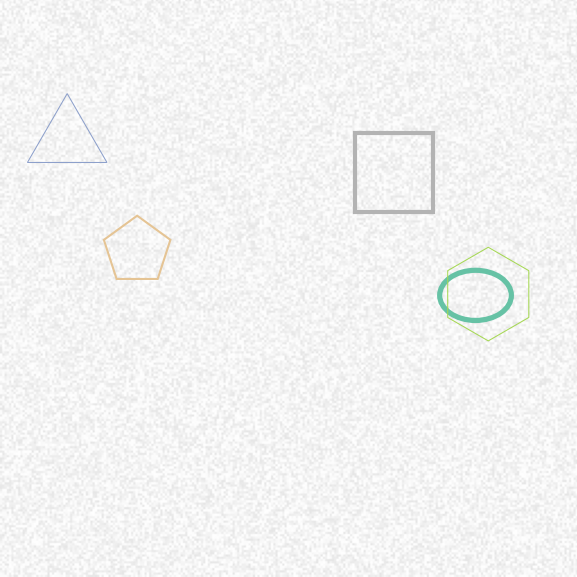[{"shape": "oval", "thickness": 2.5, "radius": 0.31, "center": [0.823, 0.488]}, {"shape": "triangle", "thickness": 0.5, "radius": 0.4, "center": [0.116, 0.758]}, {"shape": "hexagon", "thickness": 0.5, "radius": 0.41, "center": [0.845, 0.49]}, {"shape": "pentagon", "thickness": 1, "radius": 0.3, "center": [0.237, 0.565]}, {"shape": "square", "thickness": 2, "radius": 0.34, "center": [0.682, 0.701]}]